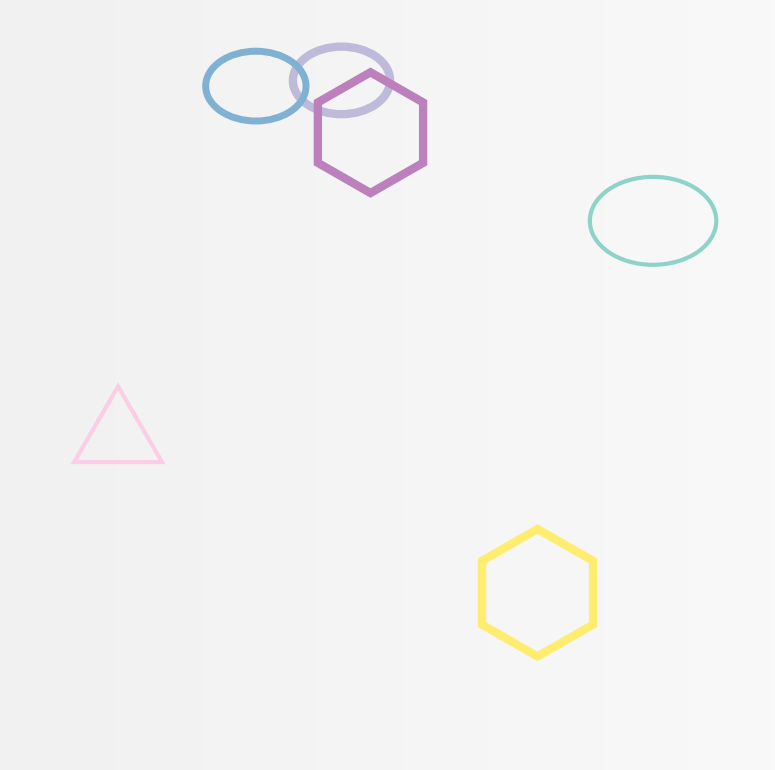[{"shape": "oval", "thickness": 1.5, "radius": 0.41, "center": [0.843, 0.713]}, {"shape": "oval", "thickness": 3, "radius": 0.31, "center": [0.441, 0.896]}, {"shape": "oval", "thickness": 2.5, "radius": 0.32, "center": [0.33, 0.888]}, {"shape": "triangle", "thickness": 1.5, "radius": 0.33, "center": [0.152, 0.433]}, {"shape": "hexagon", "thickness": 3, "radius": 0.39, "center": [0.478, 0.828]}, {"shape": "hexagon", "thickness": 3, "radius": 0.41, "center": [0.694, 0.23]}]